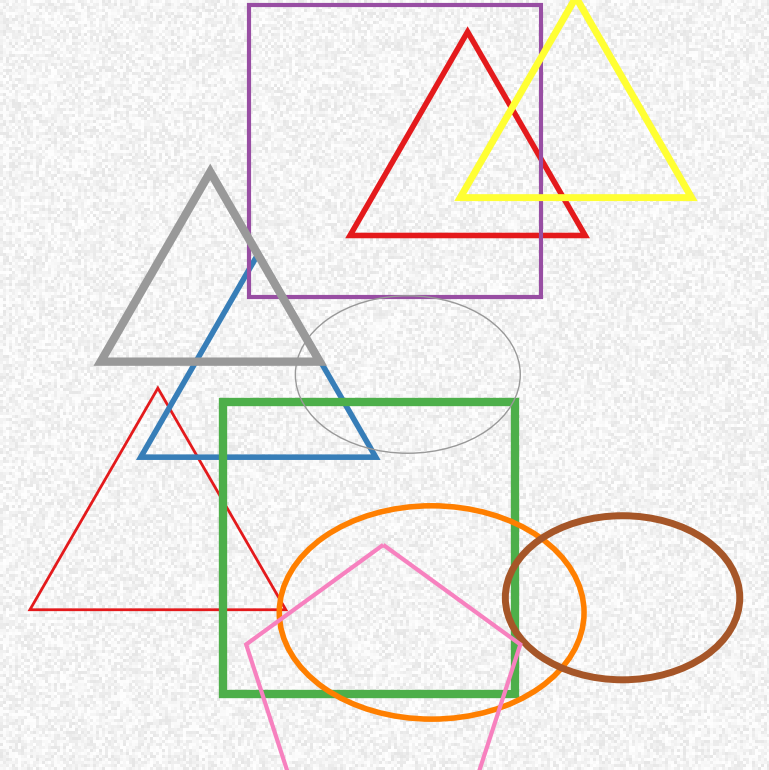[{"shape": "triangle", "thickness": 2, "radius": 0.88, "center": [0.607, 0.782]}, {"shape": "triangle", "thickness": 1, "radius": 0.96, "center": [0.205, 0.304]}, {"shape": "triangle", "thickness": 2, "radius": 0.88, "center": [0.335, 0.494]}, {"shape": "square", "thickness": 3, "radius": 0.95, "center": [0.48, 0.289]}, {"shape": "square", "thickness": 1.5, "radius": 0.95, "center": [0.512, 0.804]}, {"shape": "oval", "thickness": 2, "radius": 0.99, "center": [0.561, 0.205]}, {"shape": "triangle", "thickness": 2.5, "radius": 0.87, "center": [0.748, 0.83]}, {"shape": "oval", "thickness": 2.5, "radius": 0.76, "center": [0.809, 0.224]}, {"shape": "pentagon", "thickness": 1.5, "radius": 0.94, "center": [0.498, 0.105]}, {"shape": "triangle", "thickness": 3, "radius": 0.82, "center": [0.273, 0.612]}, {"shape": "oval", "thickness": 0.5, "radius": 0.73, "center": [0.53, 0.514]}]